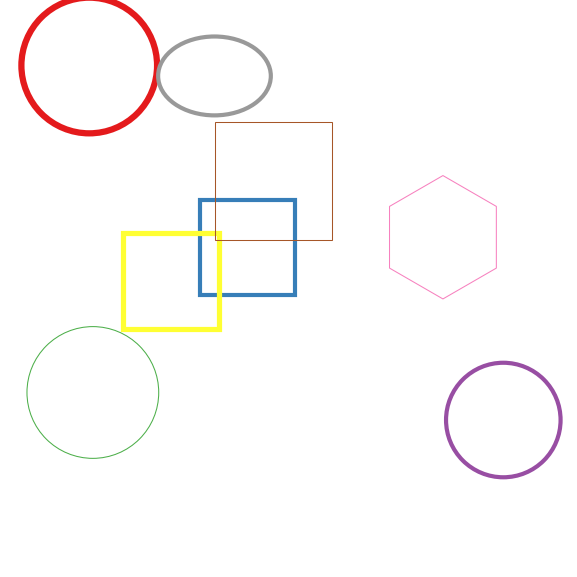[{"shape": "circle", "thickness": 3, "radius": 0.59, "center": [0.155, 0.886]}, {"shape": "square", "thickness": 2, "radius": 0.41, "center": [0.429, 0.571]}, {"shape": "circle", "thickness": 0.5, "radius": 0.57, "center": [0.161, 0.32]}, {"shape": "circle", "thickness": 2, "radius": 0.5, "center": [0.872, 0.272]}, {"shape": "square", "thickness": 2.5, "radius": 0.42, "center": [0.296, 0.512]}, {"shape": "square", "thickness": 0.5, "radius": 0.51, "center": [0.473, 0.686]}, {"shape": "hexagon", "thickness": 0.5, "radius": 0.53, "center": [0.767, 0.588]}, {"shape": "oval", "thickness": 2, "radius": 0.49, "center": [0.371, 0.868]}]